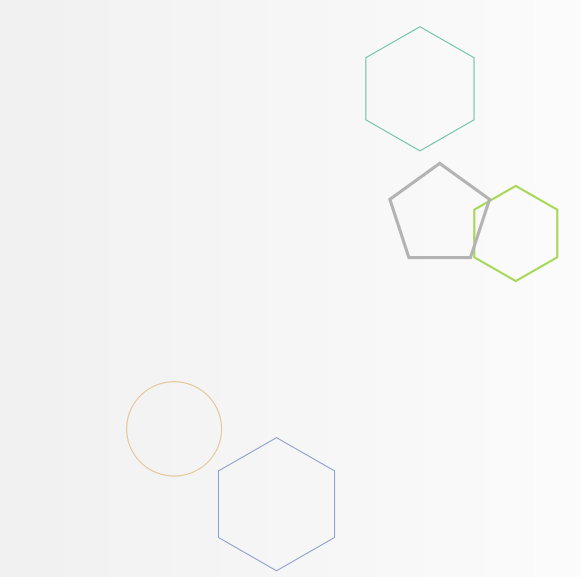[{"shape": "hexagon", "thickness": 0.5, "radius": 0.54, "center": [0.722, 0.845]}, {"shape": "hexagon", "thickness": 0.5, "radius": 0.58, "center": [0.476, 0.126]}, {"shape": "hexagon", "thickness": 1, "radius": 0.41, "center": [0.887, 0.595]}, {"shape": "circle", "thickness": 0.5, "radius": 0.41, "center": [0.3, 0.256]}, {"shape": "pentagon", "thickness": 1.5, "radius": 0.45, "center": [0.756, 0.626]}]